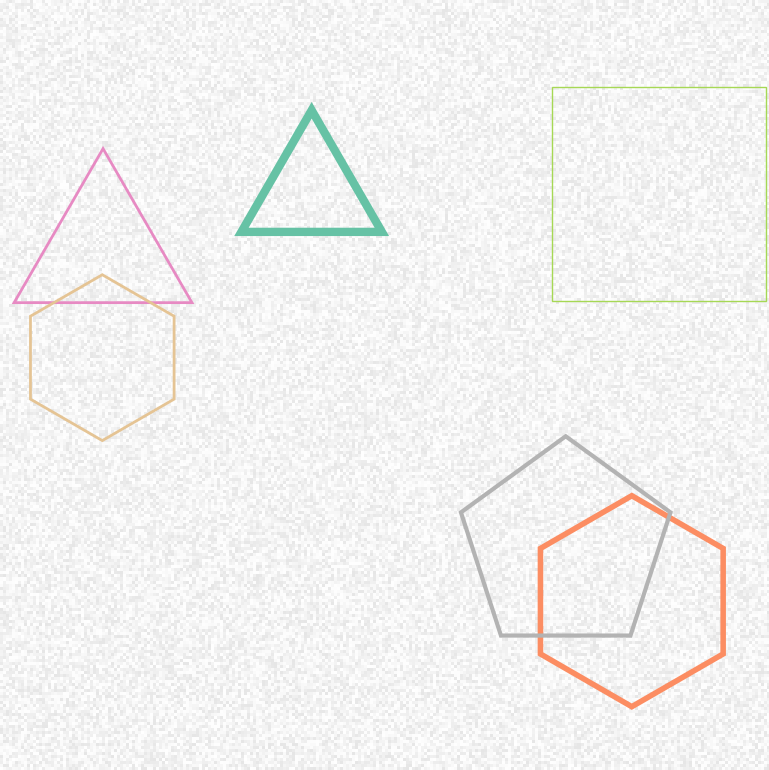[{"shape": "triangle", "thickness": 3, "radius": 0.53, "center": [0.405, 0.752]}, {"shape": "hexagon", "thickness": 2, "radius": 0.68, "center": [0.821, 0.219]}, {"shape": "triangle", "thickness": 1, "radius": 0.67, "center": [0.134, 0.674]}, {"shape": "square", "thickness": 0.5, "radius": 0.7, "center": [0.856, 0.748]}, {"shape": "hexagon", "thickness": 1, "radius": 0.54, "center": [0.133, 0.536]}, {"shape": "pentagon", "thickness": 1.5, "radius": 0.72, "center": [0.735, 0.29]}]